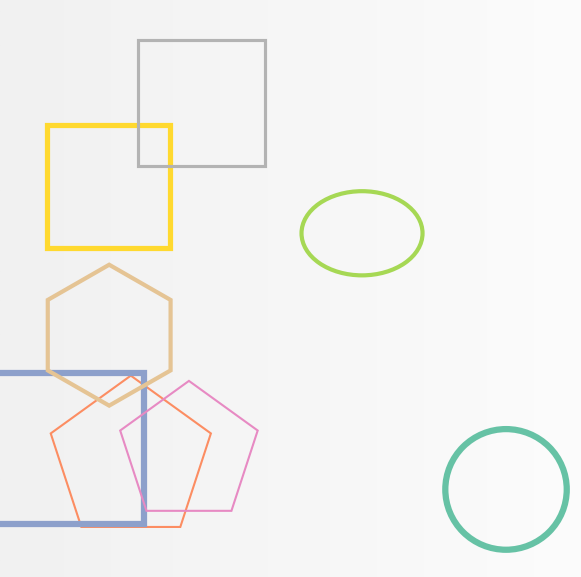[{"shape": "circle", "thickness": 3, "radius": 0.52, "center": [0.871, 0.152]}, {"shape": "pentagon", "thickness": 1, "radius": 0.72, "center": [0.225, 0.204]}, {"shape": "square", "thickness": 3, "radius": 0.65, "center": [0.117, 0.222]}, {"shape": "pentagon", "thickness": 1, "radius": 0.62, "center": [0.325, 0.215]}, {"shape": "oval", "thickness": 2, "radius": 0.52, "center": [0.623, 0.595]}, {"shape": "square", "thickness": 2.5, "radius": 0.53, "center": [0.187, 0.676]}, {"shape": "hexagon", "thickness": 2, "radius": 0.61, "center": [0.188, 0.419]}, {"shape": "square", "thickness": 1.5, "radius": 0.55, "center": [0.347, 0.82]}]